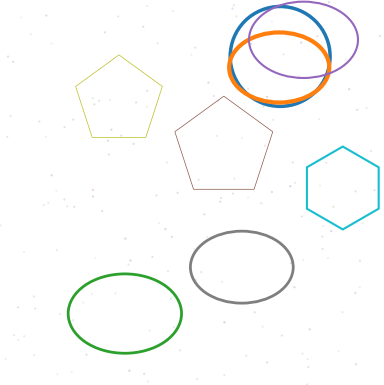[{"shape": "circle", "thickness": 2.5, "radius": 0.65, "center": [0.728, 0.853]}, {"shape": "oval", "thickness": 3, "radius": 0.65, "center": [0.725, 0.825]}, {"shape": "oval", "thickness": 2, "radius": 0.74, "center": [0.324, 0.186]}, {"shape": "oval", "thickness": 1.5, "radius": 0.71, "center": [0.788, 0.897]}, {"shape": "pentagon", "thickness": 0.5, "radius": 0.67, "center": [0.581, 0.617]}, {"shape": "oval", "thickness": 2, "radius": 0.67, "center": [0.628, 0.306]}, {"shape": "pentagon", "thickness": 0.5, "radius": 0.59, "center": [0.309, 0.739]}, {"shape": "hexagon", "thickness": 1.5, "radius": 0.54, "center": [0.89, 0.512]}]